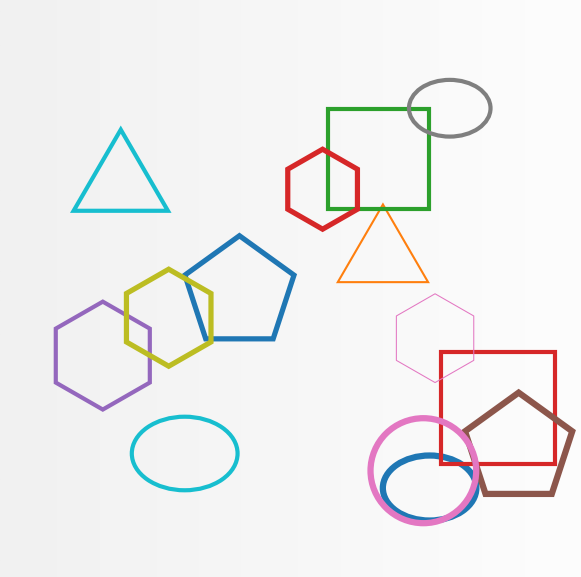[{"shape": "pentagon", "thickness": 2.5, "radius": 0.49, "center": [0.412, 0.492]}, {"shape": "oval", "thickness": 3, "radius": 0.4, "center": [0.739, 0.154]}, {"shape": "triangle", "thickness": 1, "radius": 0.45, "center": [0.659, 0.555]}, {"shape": "square", "thickness": 2, "radius": 0.43, "center": [0.651, 0.724]}, {"shape": "square", "thickness": 2, "radius": 0.49, "center": [0.857, 0.293]}, {"shape": "hexagon", "thickness": 2.5, "radius": 0.35, "center": [0.555, 0.672]}, {"shape": "hexagon", "thickness": 2, "radius": 0.47, "center": [0.177, 0.383]}, {"shape": "pentagon", "thickness": 3, "radius": 0.48, "center": [0.892, 0.222]}, {"shape": "hexagon", "thickness": 0.5, "radius": 0.38, "center": [0.748, 0.414]}, {"shape": "circle", "thickness": 3, "radius": 0.45, "center": [0.728, 0.184]}, {"shape": "oval", "thickness": 2, "radius": 0.35, "center": [0.774, 0.812]}, {"shape": "hexagon", "thickness": 2.5, "radius": 0.42, "center": [0.29, 0.449]}, {"shape": "triangle", "thickness": 2, "radius": 0.47, "center": [0.208, 0.681]}, {"shape": "oval", "thickness": 2, "radius": 0.45, "center": [0.318, 0.214]}]